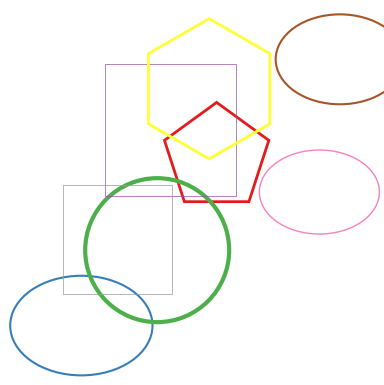[{"shape": "pentagon", "thickness": 2, "radius": 0.71, "center": [0.563, 0.591]}, {"shape": "oval", "thickness": 1.5, "radius": 0.92, "center": [0.211, 0.154]}, {"shape": "circle", "thickness": 3, "radius": 0.93, "center": [0.408, 0.35]}, {"shape": "square", "thickness": 0.5, "radius": 0.86, "center": [0.443, 0.663]}, {"shape": "hexagon", "thickness": 2, "radius": 0.91, "center": [0.543, 0.77]}, {"shape": "oval", "thickness": 1.5, "radius": 0.83, "center": [0.883, 0.846]}, {"shape": "oval", "thickness": 1, "radius": 0.78, "center": [0.83, 0.501]}, {"shape": "square", "thickness": 0.5, "radius": 0.71, "center": [0.305, 0.378]}]